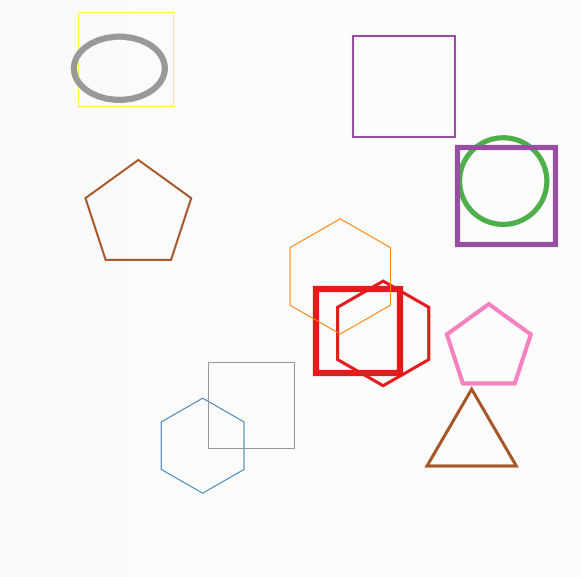[{"shape": "square", "thickness": 3, "radius": 0.36, "center": [0.615, 0.426]}, {"shape": "hexagon", "thickness": 1.5, "radius": 0.45, "center": [0.659, 0.422]}, {"shape": "hexagon", "thickness": 0.5, "radius": 0.41, "center": [0.349, 0.227]}, {"shape": "circle", "thickness": 2.5, "radius": 0.38, "center": [0.866, 0.686]}, {"shape": "square", "thickness": 2.5, "radius": 0.42, "center": [0.87, 0.66]}, {"shape": "square", "thickness": 1, "radius": 0.44, "center": [0.696, 0.849]}, {"shape": "hexagon", "thickness": 0.5, "radius": 0.5, "center": [0.585, 0.521]}, {"shape": "square", "thickness": 0.5, "radius": 0.41, "center": [0.216, 0.897]}, {"shape": "pentagon", "thickness": 1, "radius": 0.48, "center": [0.238, 0.627]}, {"shape": "triangle", "thickness": 1.5, "radius": 0.44, "center": [0.811, 0.237]}, {"shape": "pentagon", "thickness": 2, "radius": 0.38, "center": [0.841, 0.397]}, {"shape": "square", "thickness": 0.5, "radius": 0.37, "center": [0.432, 0.298]}, {"shape": "oval", "thickness": 3, "radius": 0.39, "center": [0.205, 0.881]}]